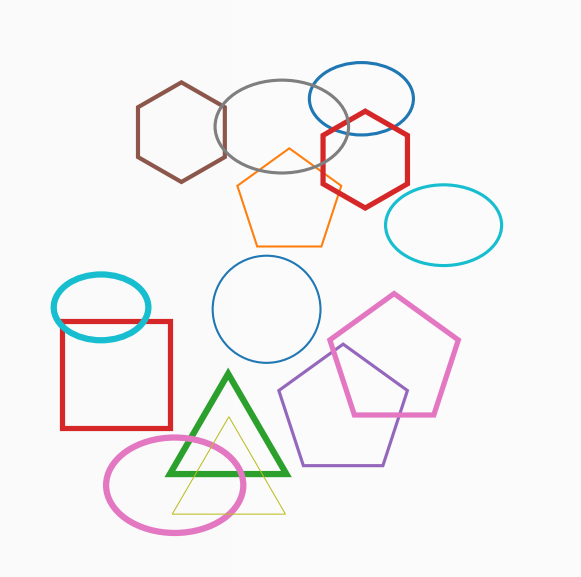[{"shape": "oval", "thickness": 1.5, "radius": 0.45, "center": [0.622, 0.828]}, {"shape": "circle", "thickness": 1, "radius": 0.46, "center": [0.459, 0.464]}, {"shape": "pentagon", "thickness": 1, "radius": 0.47, "center": [0.498, 0.648]}, {"shape": "triangle", "thickness": 3, "radius": 0.58, "center": [0.393, 0.236]}, {"shape": "hexagon", "thickness": 2.5, "radius": 0.42, "center": [0.628, 0.723]}, {"shape": "square", "thickness": 2.5, "radius": 0.46, "center": [0.2, 0.35]}, {"shape": "pentagon", "thickness": 1.5, "radius": 0.58, "center": [0.59, 0.287]}, {"shape": "hexagon", "thickness": 2, "radius": 0.43, "center": [0.312, 0.77]}, {"shape": "pentagon", "thickness": 2.5, "radius": 0.58, "center": [0.678, 0.375]}, {"shape": "oval", "thickness": 3, "radius": 0.59, "center": [0.301, 0.159]}, {"shape": "oval", "thickness": 1.5, "radius": 0.57, "center": [0.485, 0.78]}, {"shape": "triangle", "thickness": 0.5, "radius": 0.56, "center": [0.394, 0.165]}, {"shape": "oval", "thickness": 1.5, "radius": 0.5, "center": [0.763, 0.609]}, {"shape": "oval", "thickness": 3, "radius": 0.41, "center": [0.174, 0.467]}]